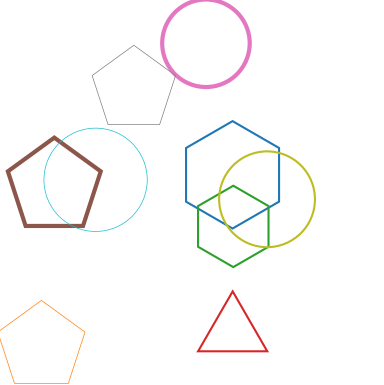[{"shape": "hexagon", "thickness": 1.5, "radius": 0.7, "center": [0.604, 0.546]}, {"shape": "pentagon", "thickness": 0.5, "radius": 0.6, "center": [0.108, 0.101]}, {"shape": "hexagon", "thickness": 1.5, "radius": 0.53, "center": [0.606, 0.412]}, {"shape": "triangle", "thickness": 1.5, "radius": 0.52, "center": [0.604, 0.139]}, {"shape": "pentagon", "thickness": 3, "radius": 0.63, "center": [0.141, 0.516]}, {"shape": "circle", "thickness": 3, "radius": 0.57, "center": [0.535, 0.888]}, {"shape": "pentagon", "thickness": 0.5, "radius": 0.57, "center": [0.348, 0.769]}, {"shape": "circle", "thickness": 1.5, "radius": 0.62, "center": [0.694, 0.482]}, {"shape": "circle", "thickness": 0.5, "radius": 0.67, "center": [0.248, 0.533]}]